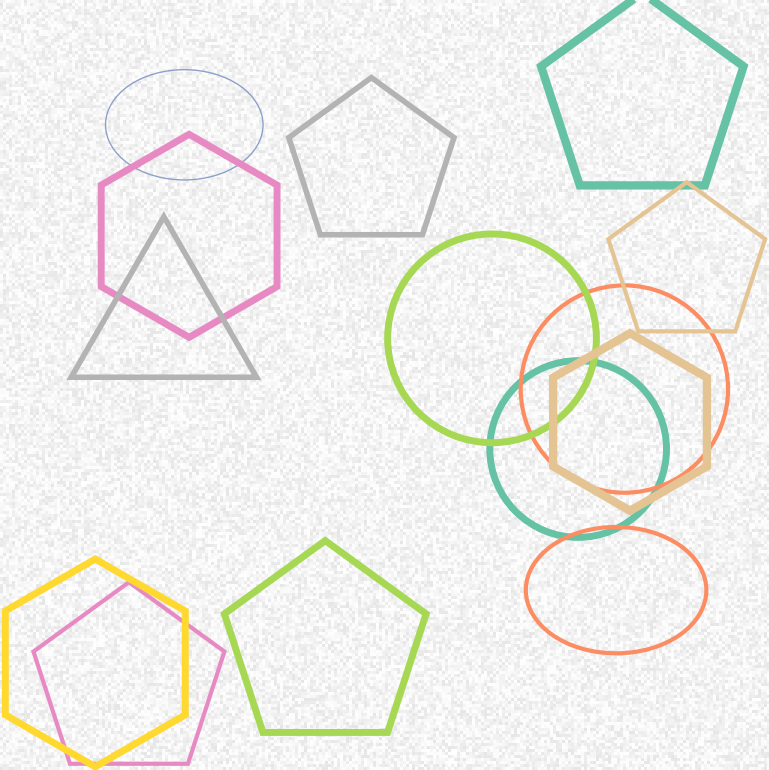[{"shape": "circle", "thickness": 2.5, "radius": 0.57, "center": [0.751, 0.417]}, {"shape": "pentagon", "thickness": 3, "radius": 0.69, "center": [0.834, 0.871]}, {"shape": "oval", "thickness": 1.5, "radius": 0.59, "center": [0.8, 0.234]}, {"shape": "circle", "thickness": 1.5, "radius": 0.67, "center": [0.811, 0.495]}, {"shape": "oval", "thickness": 0.5, "radius": 0.51, "center": [0.239, 0.838]}, {"shape": "pentagon", "thickness": 1.5, "radius": 0.65, "center": [0.167, 0.114]}, {"shape": "hexagon", "thickness": 2.5, "radius": 0.66, "center": [0.246, 0.694]}, {"shape": "pentagon", "thickness": 2.5, "radius": 0.69, "center": [0.422, 0.16]}, {"shape": "circle", "thickness": 2.5, "radius": 0.68, "center": [0.639, 0.561]}, {"shape": "hexagon", "thickness": 2.5, "radius": 0.67, "center": [0.124, 0.139]}, {"shape": "hexagon", "thickness": 3, "radius": 0.58, "center": [0.818, 0.452]}, {"shape": "pentagon", "thickness": 1.5, "radius": 0.54, "center": [0.892, 0.656]}, {"shape": "triangle", "thickness": 2, "radius": 0.69, "center": [0.213, 0.58]}, {"shape": "pentagon", "thickness": 2, "radius": 0.56, "center": [0.482, 0.786]}]